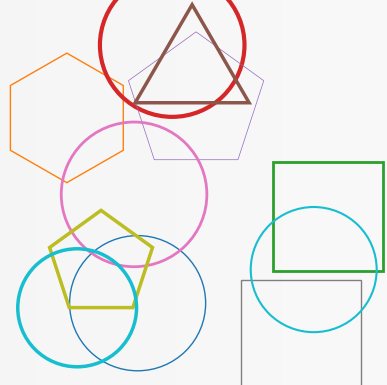[{"shape": "circle", "thickness": 1, "radius": 0.88, "center": [0.355, 0.212]}, {"shape": "hexagon", "thickness": 1, "radius": 0.84, "center": [0.172, 0.694]}, {"shape": "square", "thickness": 2, "radius": 0.71, "center": [0.845, 0.439]}, {"shape": "circle", "thickness": 3, "radius": 0.93, "center": [0.444, 0.883]}, {"shape": "pentagon", "thickness": 0.5, "radius": 0.92, "center": [0.506, 0.734]}, {"shape": "triangle", "thickness": 2.5, "radius": 0.85, "center": [0.496, 0.818]}, {"shape": "circle", "thickness": 2, "radius": 0.94, "center": [0.346, 0.495]}, {"shape": "square", "thickness": 1, "radius": 0.77, "center": [0.777, 0.119]}, {"shape": "pentagon", "thickness": 2.5, "radius": 0.7, "center": [0.261, 0.314]}, {"shape": "circle", "thickness": 1.5, "radius": 0.81, "center": [0.81, 0.3]}, {"shape": "circle", "thickness": 2.5, "radius": 0.77, "center": [0.199, 0.201]}]